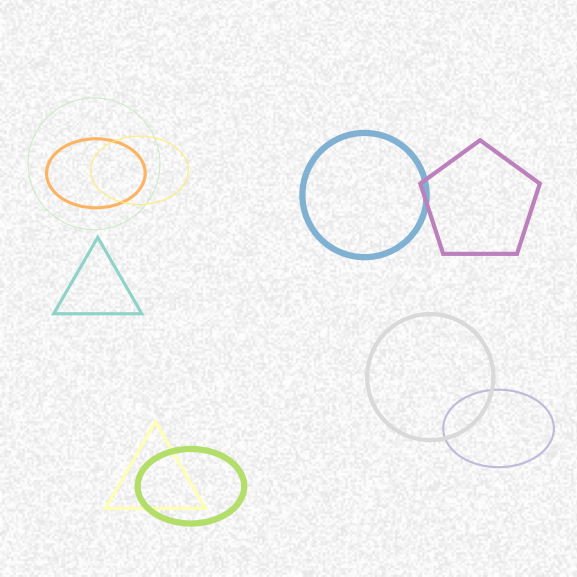[{"shape": "triangle", "thickness": 1.5, "radius": 0.44, "center": [0.169, 0.5]}, {"shape": "triangle", "thickness": 1.5, "radius": 0.5, "center": [0.269, 0.169]}, {"shape": "oval", "thickness": 1, "radius": 0.48, "center": [0.863, 0.257]}, {"shape": "circle", "thickness": 3, "radius": 0.54, "center": [0.631, 0.661]}, {"shape": "oval", "thickness": 1.5, "radius": 0.43, "center": [0.166, 0.699]}, {"shape": "oval", "thickness": 3, "radius": 0.46, "center": [0.331, 0.157]}, {"shape": "circle", "thickness": 2, "radius": 0.55, "center": [0.745, 0.346]}, {"shape": "pentagon", "thickness": 2, "radius": 0.54, "center": [0.831, 0.648]}, {"shape": "circle", "thickness": 0.5, "radius": 0.57, "center": [0.163, 0.715]}, {"shape": "oval", "thickness": 0.5, "radius": 0.42, "center": [0.242, 0.704]}]